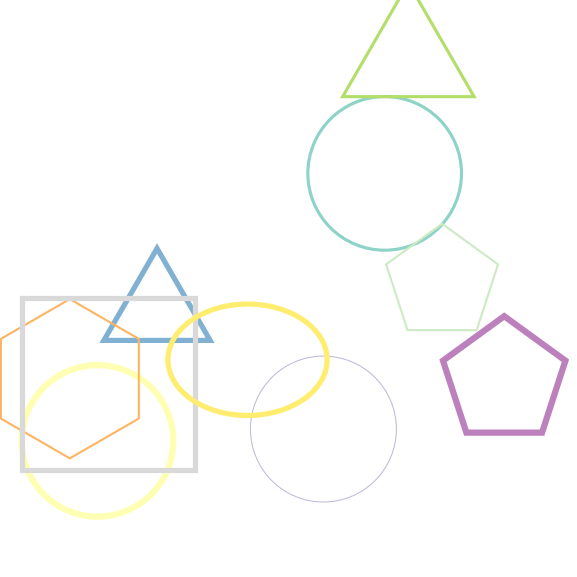[{"shape": "circle", "thickness": 1.5, "radius": 0.67, "center": [0.666, 0.699]}, {"shape": "circle", "thickness": 3, "radius": 0.66, "center": [0.169, 0.236]}, {"shape": "circle", "thickness": 0.5, "radius": 0.63, "center": [0.56, 0.256]}, {"shape": "triangle", "thickness": 2.5, "radius": 0.53, "center": [0.272, 0.463]}, {"shape": "hexagon", "thickness": 1, "radius": 0.69, "center": [0.121, 0.343]}, {"shape": "triangle", "thickness": 1.5, "radius": 0.66, "center": [0.707, 0.897]}, {"shape": "square", "thickness": 2.5, "radius": 0.75, "center": [0.188, 0.334]}, {"shape": "pentagon", "thickness": 3, "radius": 0.56, "center": [0.873, 0.34]}, {"shape": "pentagon", "thickness": 1, "radius": 0.51, "center": [0.766, 0.51]}, {"shape": "oval", "thickness": 2.5, "radius": 0.69, "center": [0.429, 0.376]}]